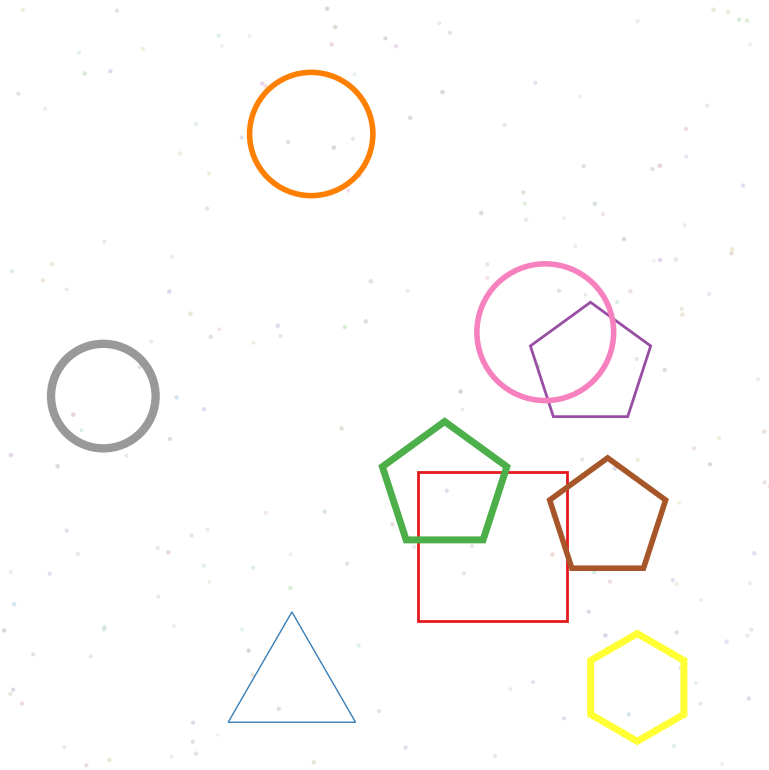[{"shape": "square", "thickness": 1, "radius": 0.48, "center": [0.64, 0.29]}, {"shape": "triangle", "thickness": 0.5, "radius": 0.48, "center": [0.379, 0.11]}, {"shape": "pentagon", "thickness": 2.5, "radius": 0.42, "center": [0.577, 0.368]}, {"shape": "pentagon", "thickness": 1, "radius": 0.41, "center": [0.767, 0.525]}, {"shape": "circle", "thickness": 2, "radius": 0.4, "center": [0.404, 0.826]}, {"shape": "hexagon", "thickness": 2.5, "radius": 0.35, "center": [0.828, 0.107]}, {"shape": "pentagon", "thickness": 2, "radius": 0.4, "center": [0.789, 0.326]}, {"shape": "circle", "thickness": 2, "radius": 0.44, "center": [0.708, 0.569]}, {"shape": "circle", "thickness": 3, "radius": 0.34, "center": [0.134, 0.486]}]